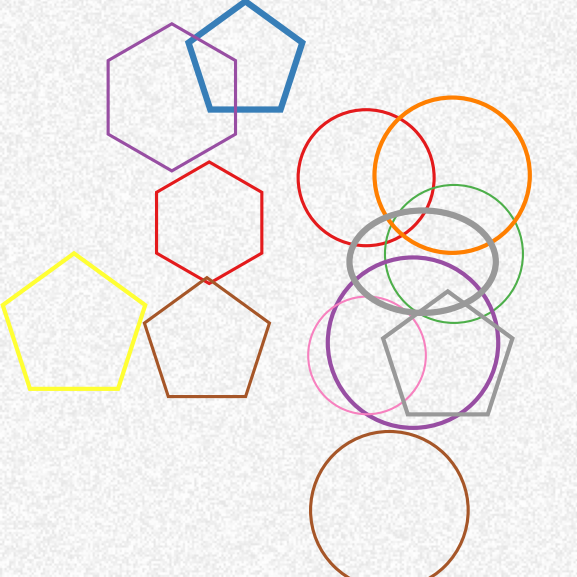[{"shape": "circle", "thickness": 1.5, "radius": 0.59, "center": [0.634, 0.691]}, {"shape": "hexagon", "thickness": 1.5, "radius": 0.53, "center": [0.362, 0.613]}, {"shape": "pentagon", "thickness": 3, "radius": 0.52, "center": [0.425, 0.893]}, {"shape": "circle", "thickness": 1, "radius": 0.6, "center": [0.786, 0.559]}, {"shape": "circle", "thickness": 2, "radius": 0.74, "center": [0.715, 0.406]}, {"shape": "hexagon", "thickness": 1.5, "radius": 0.64, "center": [0.298, 0.831]}, {"shape": "circle", "thickness": 2, "radius": 0.67, "center": [0.783, 0.696]}, {"shape": "pentagon", "thickness": 2, "radius": 0.65, "center": [0.128, 0.431]}, {"shape": "pentagon", "thickness": 1.5, "radius": 0.57, "center": [0.358, 0.405]}, {"shape": "circle", "thickness": 1.5, "radius": 0.68, "center": [0.674, 0.116]}, {"shape": "circle", "thickness": 1, "radius": 0.51, "center": [0.636, 0.384]}, {"shape": "pentagon", "thickness": 2, "radius": 0.59, "center": [0.775, 0.377]}, {"shape": "oval", "thickness": 3, "radius": 0.63, "center": [0.732, 0.546]}]